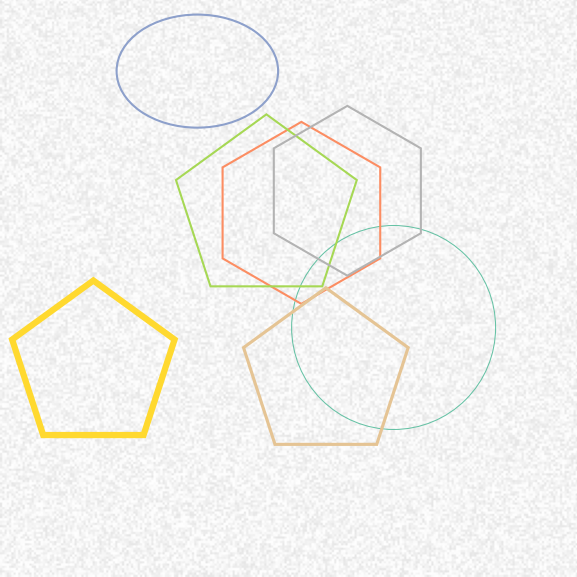[{"shape": "circle", "thickness": 0.5, "radius": 0.88, "center": [0.682, 0.432]}, {"shape": "hexagon", "thickness": 1, "radius": 0.79, "center": [0.522, 0.631]}, {"shape": "oval", "thickness": 1, "radius": 0.7, "center": [0.342, 0.876]}, {"shape": "pentagon", "thickness": 1, "radius": 0.82, "center": [0.461, 0.636]}, {"shape": "pentagon", "thickness": 3, "radius": 0.74, "center": [0.162, 0.365]}, {"shape": "pentagon", "thickness": 1.5, "radius": 0.75, "center": [0.564, 0.351]}, {"shape": "hexagon", "thickness": 1, "radius": 0.74, "center": [0.601, 0.669]}]